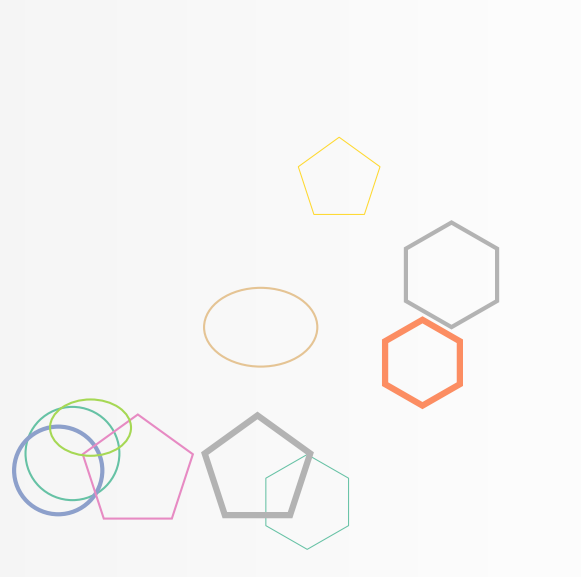[{"shape": "hexagon", "thickness": 0.5, "radius": 0.41, "center": [0.529, 0.13]}, {"shape": "circle", "thickness": 1, "radius": 0.4, "center": [0.125, 0.214]}, {"shape": "hexagon", "thickness": 3, "radius": 0.37, "center": [0.727, 0.371]}, {"shape": "circle", "thickness": 2, "radius": 0.38, "center": [0.1, 0.185]}, {"shape": "pentagon", "thickness": 1, "radius": 0.5, "center": [0.237, 0.182]}, {"shape": "oval", "thickness": 1, "radius": 0.35, "center": [0.156, 0.259]}, {"shape": "pentagon", "thickness": 0.5, "radius": 0.37, "center": [0.583, 0.688]}, {"shape": "oval", "thickness": 1, "radius": 0.49, "center": [0.449, 0.433]}, {"shape": "hexagon", "thickness": 2, "radius": 0.45, "center": [0.777, 0.523]}, {"shape": "pentagon", "thickness": 3, "radius": 0.48, "center": [0.443, 0.184]}]